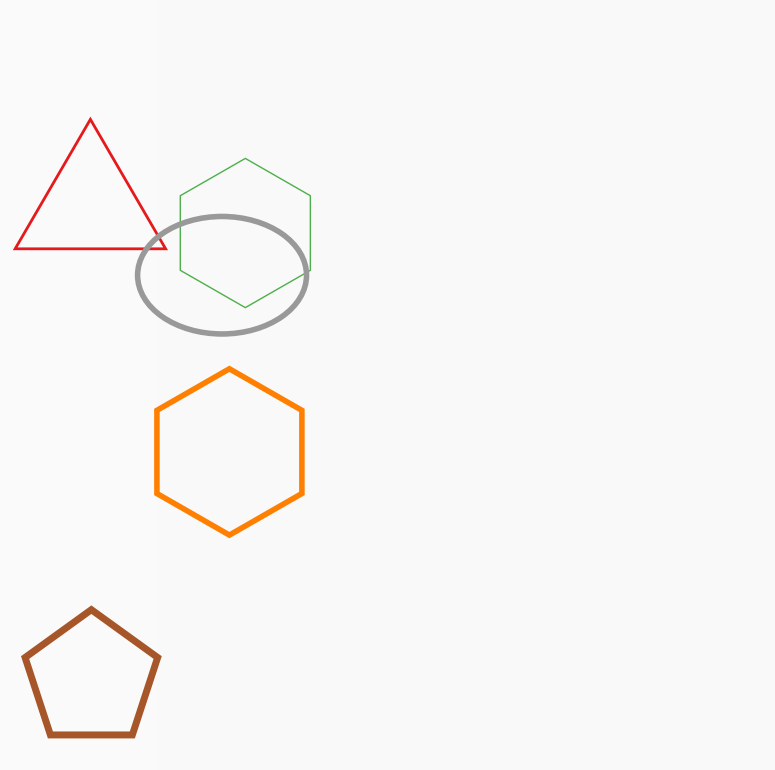[{"shape": "triangle", "thickness": 1, "radius": 0.56, "center": [0.117, 0.733]}, {"shape": "hexagon", "thickness": 0.5, "radius": 0.48, "center": [0.317, 0.697]}, {"shape": "hexagon", "thickness": 2, "radius": 0.54, "center": [0.296, 0.413]}, {"shape": "pentagon", "thickness": 2.5, "radius": 0.45, "center": [0.118, 0.118]}, {"shape": "oval", "thickness": 2, "radius": 0.54, "center": [0.287, 0.643]}]